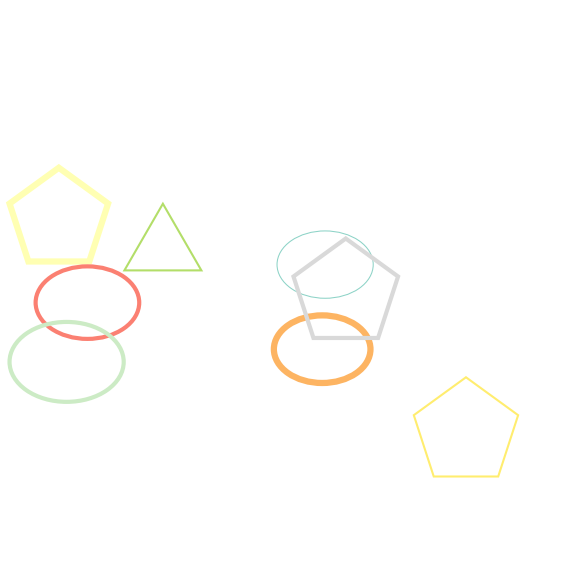[{"shape": "oval", "thickness": 0.5, "radius": 0.42, "center": [0.563, 0.541]}, {"shape": "pentagon", "thickness": 3, "radius": 0.45, "center": [0.102, 0.619]}, {"shape": "oval", "thickness": 2, "radius": 0.45, "center": [0.151, 0.475]}, {"shape": "oval", "thickness": 3, "radius": 0.42, "center": [0.558, 0.394]}, {"shape": "triangle", "thickness": 1, "radius": 0.38, "center": [0.282, 0.569]}, {"shape": "pentagon", "thickness": 2, "radius": 0.48, "center": [0.599, 0.491]}, {"shape": "oval", "thickness": 2, "radius": 0.49, "center": [0.115, 0.372]}, {"shape": "pentagon", "thickness": 1, "radius": 0.47, "center": [0.807, 0.251]}]